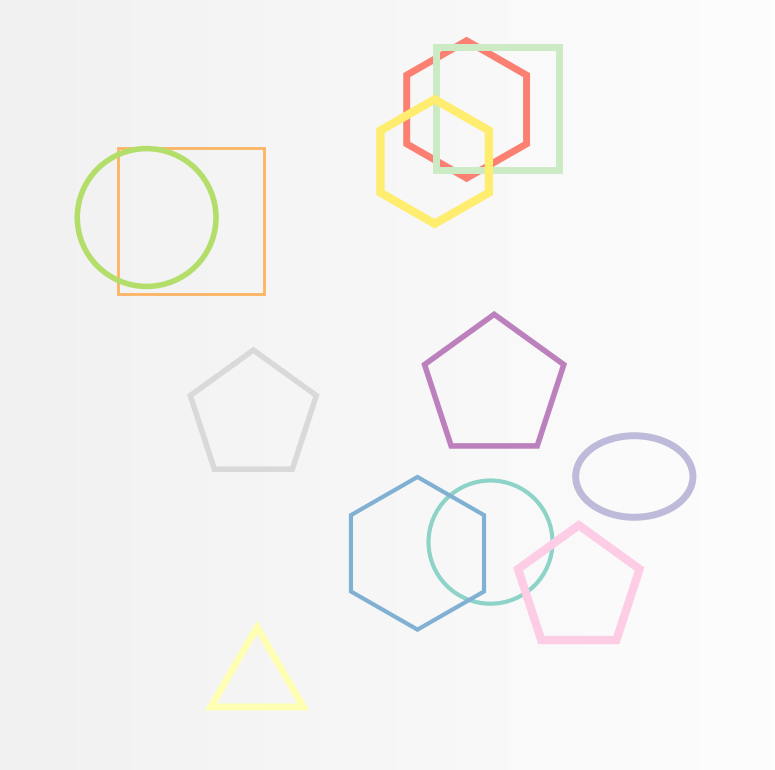[{"shape": "circle", "thickness": 1.5, "radius": 0.4, "center": [0.633, 0.296]}, {"shape": "triangle", "thickness": 2.5, "radius": 0.34, "center": [0.332, 0.116]}, {"shape": "oval", "thickness": 2.5, "radius": 0.38, "center": [0.818, 0.381]}, {"shape": "hexagon", "thickness": 2.5, "radius": 0.45, "center": [0.602, 0.858]}, {"shape": "hexagon", "thickness": 1.5, "radius": 0.5, "center": [0.539, 0.281]}, {"shape": "square", "thickness": 1, "radius": 0.47, "center": [0.246, 0.713]}, {"shape": "circle", "thickness": 2, "radius": 0.45, "center": [0.189, 0.718]}, {"shape": "pentagon", "thickness": 3, "radius": 0.41, "center": [0.747, 0.235]}, {"shape": "pentagon", "thickness": 2, "radius": 0.43, "center": [0.327, 0.46]}, {"shape": "pentagon", "thickness": 2, "radius": 0.47, "center": [0.638, 0.497]}, {"shape": "square", "thickness": 2.5, "radius": 0.4, "center": [0.642, 0.859]}, {"shape": "hexagon", "thickness": 3, "radius": 0.4, "center": [0.561, 0.79]}]